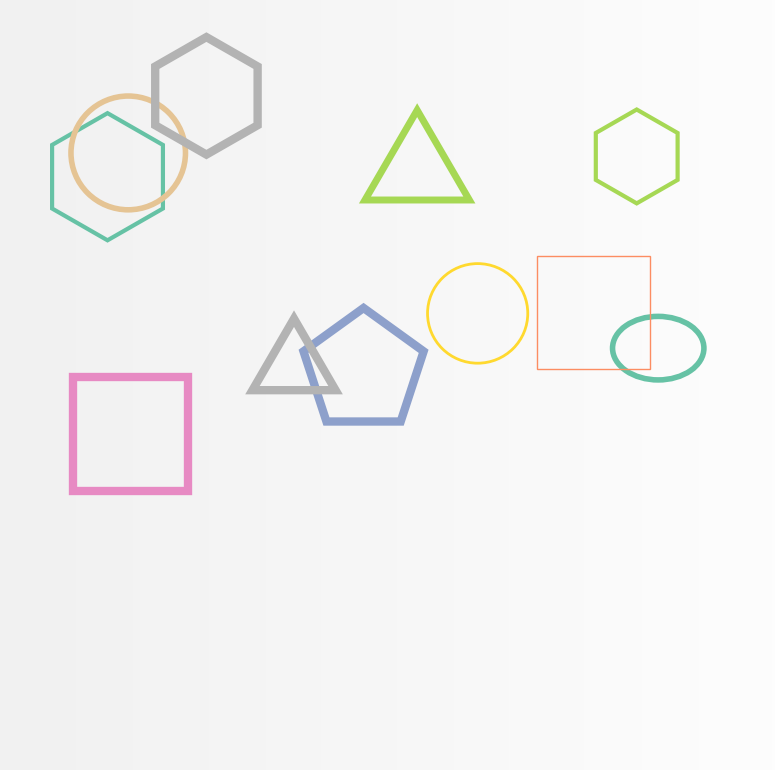[{"shape": "hexagon", "thickness": 1.5, "radius": 0.41, "center": [0.139, 0.77]}, {"shape": "oval", "thickness": 2, "radius": 0.29, "center": [0.849, 0.548]}, {"shape": "square", "thickness": 0.5, "radius": 0.36, "center": [0.765, 0.594]}, {"shape": "pentagon", "thickness": 3, "radius": 0.41, "center": [0.469, 0.519]}, {"shape": "square", "thickness": 3, "radius": 0.37, "center": [0.168, 0.437]}, {"shape": "hexagon", "thickness": 1.5, "radius": 0.3, "center": [0.822, 0.797]}, {"shape": "triangle", "thickness": 2.5, "radius": 0.39, "center": [0.538, 0.779]}, {"shape": "circle", "thickness": 1, "radius": 0.32, "center": [0.616, 0.593]}, {"shape": "circle", "thickness": 2, "radius": 0.37, "center": [0.165, 0.801]}, {"shape": "hexagon", "thickness": 3, "radius": 0.38, "center": [0.266, 0.876]}, {"shape": "triangle", "thickness": 3, "radius": 0.31, "center": [0.379, 0.524]}]